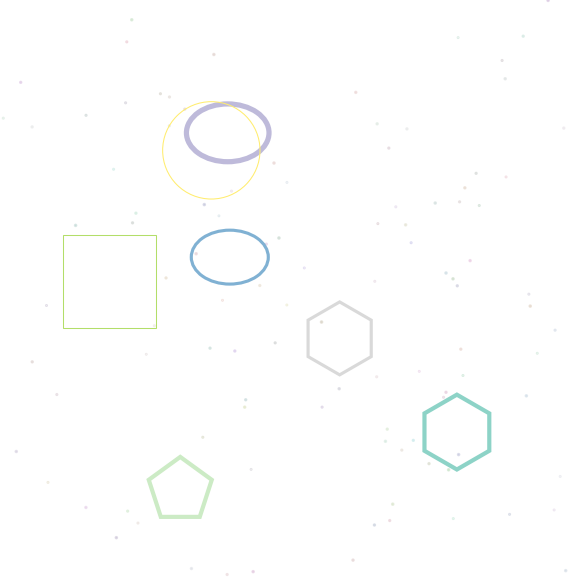[{"shape": "hexagon", "thickness": 2, "radius": 0.32, "center": [0.791, 0.251]}, {"shape": "oval", "thickness": 2.5, "radius": 0.36, "center": [0.394, 0.769]}, {"shape": "oval", "thickness": 1.5, "radius": 0.33, "center": [0.398, 0.554]}, {"shape": "square", "thickness": 0.5, "radius": 0.4, "center": [0.19, 0.512]}, {"shape": "hexagon", "thickness": 1.5, "radius": 0.32, "center": [0.588, 0.413]}, {"shape": "pentagon", "thickness": 2, "radius": 0.29, "center": [0.312, 0.151]}, {"shape": "circle", "thickness": 0.5, "radius": 0.42, "center": [0.366, 0.739]}]